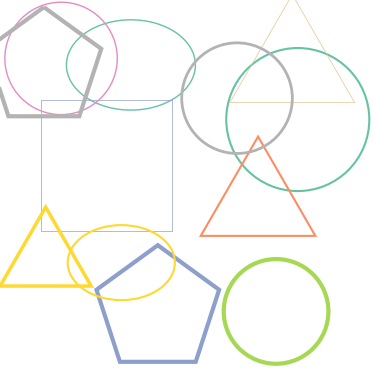[{"shape": "circle", "thickness": 1.5, "radius": 0.93, "center": [0.773, 0.689]}, {"shape": "oval", "thickness": 1, "radius": 0.84, "center": [0.34, 0.831]}, {"shape": "triangle", "thickness": 1.5, "radius": 0.86, "center": [0.67, 0.473]}, {"shape": "square", "thickness": 0.5, "radius": 0.85, "center": [0.277, 0.571]}, {"shape": "pentagon", "thickness": 3, "radius": 0.84, "center": [0.41, 0.196]}, {"shape": "circle", "thickness": 1, "radius": 0.73, "center": [0.159, 0.848]}, {"shape": "circle", "thickness": 3, "radius": 0.68, "center": [0.717, 0.191]}, {"shape": "triangle", "thickness": 2.5, "radius": 0.68, "center": [0.119, 0.325]}, {"shape": "oval", "thickness": 1.5, "radius": 0.7, "center": [0.315, 0.318]}, {"shape": "triangle", "thickness": 0.5, "radius": 0.94, "center": [0.759, 0.827]}, {"shape": "circle", "thickness": 2, "radius": 0.72, "center": [0.616, 0.745]}, {"shape": "pentagon", "thickness": 3, "radius": 0.78, "center": [0.114, 0.825]}]